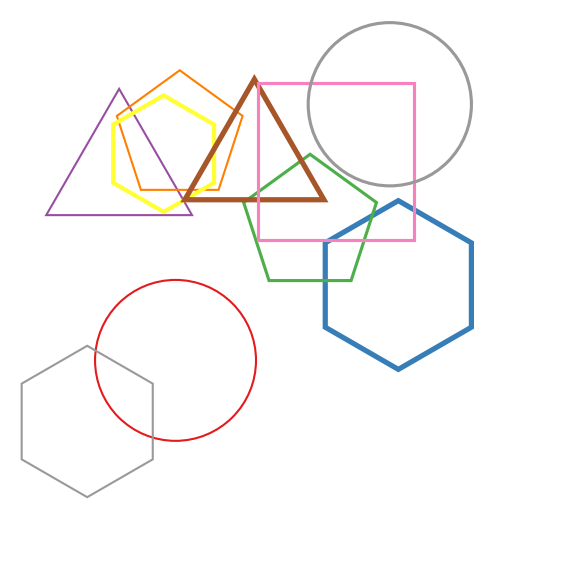[{"shape": "circle", "thickness": 1, "radius": 0.7, "center": [0.304, 0.375]}, {"shape": "hexagon", "thickness": 2.5, "radius": 0.73, "center": [0.69, 0.506]}, {"shape": "pentagon", "thickness": 1.5, "radius": 0.6, "center": [0.537, 0.611]}, {"shape": "triangle", "thickness": 1, "radius": 0.73, "center": [0.206, 0.699]}, {"shape": "pentagon", "thickness": 1, "radius": 0.57, "center": [0.311, 0.763]}, {"shape": "hexagon", "thickness": 2, "radius": 0.5, "center": [0.283, 0.733]}, {"shape": "triangle", "thickness": 2.5, "radius": 0.7, "center": [0.44, 0.723]}, {"shape": "square", "thickness": 1.5, "radius": 0.68, "center": [0.582, 0.72]}, {"shape": "hexagon", "thickness": 1, "radius": 0.66, "center": [0.151, 0.269]}, {"shape": "circle", "thickness": 1.5, "radius": 0.71, "center": [0.675, 0.819]}]